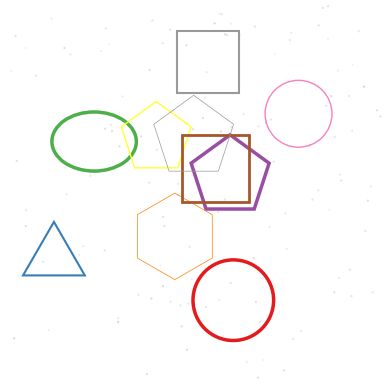[{"shape": "circle", "thickness": 2.5, "radius": 0.52, "center": [0.606, 0.22]}, {"shape": "triangle", "thickness": 1.5, "radius": 0.46, "center": [0.14, 0.331]}, {"shape": "oval", "thickness": 2.5, "radius": 0.55, "center": [0.244, 0.632]}, {"shape": "pentagon", "thickness": 2.5, "radius": 0.53, "center": [0.598, 0.543]}, {"shape": "hexagon", "thickness": 0.5, "radius": 0.56, "center": [0.454, 0.386]}, {"shape": "pentagon", "thickness": 1, "radius": 0.48, "center": [0.406, 0.641]}, {"shape": "square", "thickness": 2, "radius": 0.44, "center": [0.56, 0.562]}, {"shape": "circle", "thickness": 1, "radius": 0.43, "center": [0.775, 0.705]}, {"shape": "square", "thickness": 1.5, "radius": 0.4, "center": [0.541, 0.84]}, {"shape": "pentagon", "thickness": 0.5, "radius": 0.54, "center": [0.503, 0.644]}]